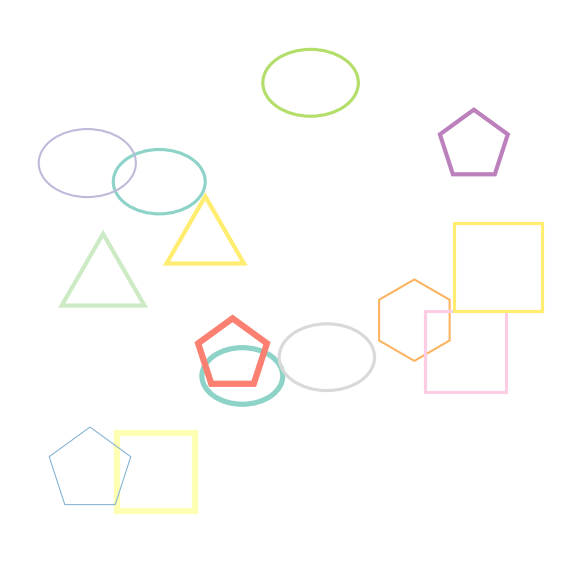[{"shape": "oval", "thickness": 1.5, "radius": 0.4, "center": [0.276, 0.685]}, {"shape": "oval", "thickness": 2.5, "radius": 0.35, "center": [0.42, 0.348]}, {"shape": "square", "thickness": 3, "radius": 0.34, "center": [0.27, 0.181]}, {"shape": "oval", "thickness": 1, "radius": 0.42, "center": [0.151, 0.717]}, {"shape": "pentagon", "thickness": 3, "radius": 0.31, "center": [0.403, 0.385]}, {"shape": "pentagon", "thickness": 0.5, "radius": 0.37, "center": [0.156, 0.185]}, {"shape": "hexagon", "thickness": 1, "radius": 0.35, "center": [0.718, 0.445]}, {"shape": "oval", "thickness": 1.5, "radius": 0.41, "center": [0.538, 0.856]}, {"shape": "square", "thickness": 1.5, "radius": 0.35, "center": [0.807, 0.391]}, {"shape": "oval", "thickness": 1.5, "radius": 0.41, "center": [0.566, 0.381]}, {"shape": "pentagon", "thickness": 2, "radius": 0.31, "center": [0.821, 0.747]}, {"shape": "triangle", "thickness": 2, "radius": 0.41, "center": [0.178, 0.511]}, {"shape": "square", "thickness": 1.5, "radius": 0.38, "center": [0.862, 0.537]}, {"shape": "triangle", "thickness": 2, "radius": 0.39, "center": [0.355, 0.582]}]